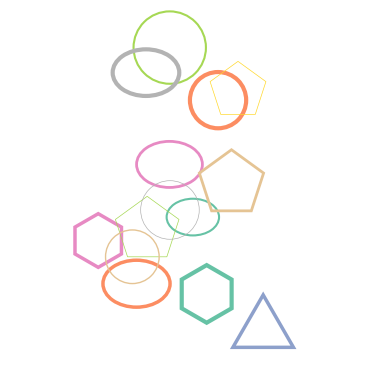[{"shape": "hexagon", "thickness": 3, "radius": 0.37, "center": [0.537, 0.237]}, {"shape": "oval", "thickness": 1.5, "radius": 0.34, "center": [0.501, 0.436]}, {"shape": "oval", "thickness": 2.5, "radius": 0.44, "center": [0.355, 0.263]}, {"shape": "circle", "thickness": 3, "radius": 0.37, "center": [0.566, 0.74]}, {"shape": "triangle", "thickness": 2.5, "radius": 0.45, "center": [0.684, 0.143]}, {"shape": "oval", "thickness": 2, "radius": 0.43, "center": [0.44, 0.573]}, {"shape": "hexagon", "thickness": 2.5, "radius": 0.35, "center": [0.255, 0.375]}, {"shape": "circle", "thickness": 1.5, "radius": 0.47, "center": [0.441, 0.876]}, {"shape": "pentagon", "thickness": 0.5, "radius": 0.43, "center": [0.382, 0.403]}, {"shape": "pentagon", "thickness": 0.5, "radius": 0.38, "center": [0.618, 0.764]}, {"shape": "pentagon", "thickness": 2, "radius": 0.44, "center": [0.601, 0.523]}, {"shape": "circle", "thickness": 1, "radius": 0.35, "center": [0.344, 0.333]}, {"shape": "circle", "thickness": 0.5, "radius": 0.38, "center": [0.441, 0.455]}, {"shape": "oval", "thickness": 3, "radius": 0.43, "center": [0.379, 0.811]}]